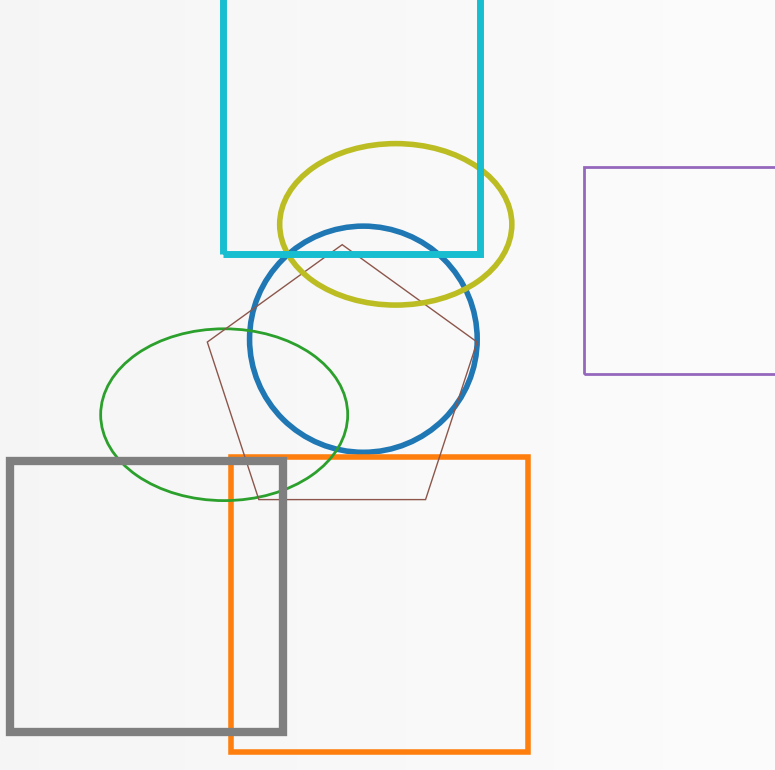[{"shape": "circle", "thickness": 2, "radius": 0.73, "center": [0.469, 0.559]}, {"shape": "square", "thickness": 2, "radius": 0.96, "center": [0.49, 0.215]}, {"shape": "oval", "thickness": 1, "radius": 0.8, "center": [0.289, 0.461]}, {"shape": "square", "thickness": 1, "radius": 0.67, "center": [0.889, 0.648]}, {"shape": "pentagon", "thickness": 0.5, "radius": 0.92, "center": [0.442, 0.499]}, {"shape": "square", "thickness": 3, "radius": 0.88, "center": [0.189, 0.225]}, {"shape": "oval", "thickness": 2, "radius": 0.75, "center": [0.511, 0.709]}, {"shape": "square", "thickness": 2.5, "radius": 0.83, "center": [0.454, 0.836]}]